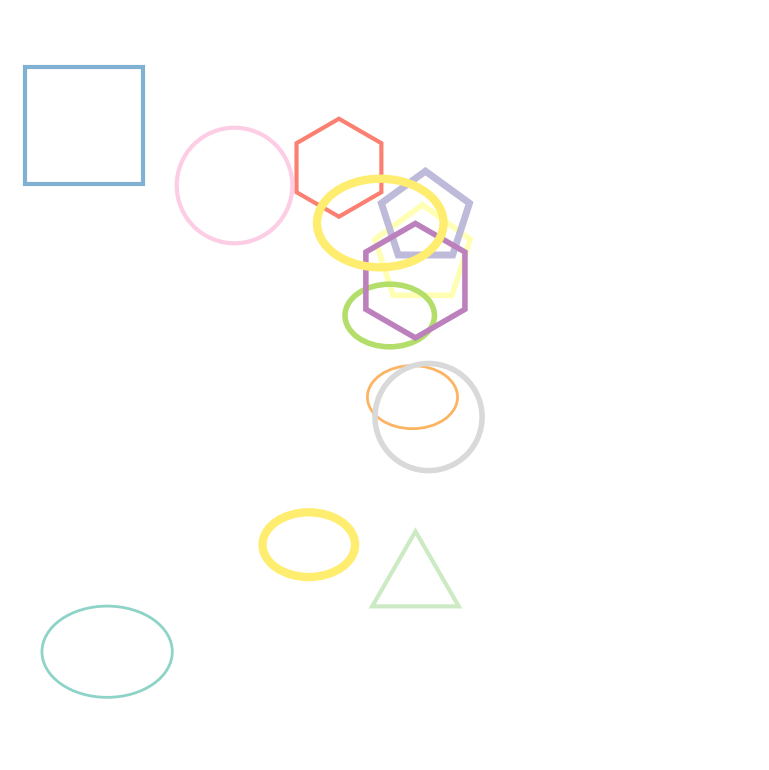[{"shape": "oval", "thickness": 1, "radius": 0.42, "center": [0.139, 0.154]}, {"shape": "pentagon", "thickness": 2, "radius": 0.32, "center": [0.549, 0.669]}, {"shape": "pentagon", "thickness": 2.5, "radius": 0.3, "center": [0.552, 0.718]}, {"shape": "hexagon", "thickness": 1.5, "radius": 0.32, "center": [0.44, 0.782]}, {"shape": "square", "thickness": 1.5, "radius": 0.38, "center": [0.109, 0.837]}, {"shape": "oval", "thickness": 1, "radius": 0.29, "center": [0.536, 0.484]}, {"shape": "oval", "thickness": 2, "radius": 0.29, "center": [0.506, 0.59]}, {"shape": "circle", "thickness": 1.5, "radius": 0.38, "center": [0.305, 0.759]}, {"shape": "circle", "thickness": 2, "radius": 0.35, "center": [0.557, 0.458]}, {"shape": "hexagon", "thickness": 2, "radius": 0.37, "center": [0.539, 0.636]}, {"shape": "triangle", "thickness": 1.5, "radius": 0.32, "center": [0.54, 0.245]}, {"shape": "oval", "thickness": 3, "radius": 0.3, "center": [0.401, 0.293]}, {"shape": "oval", "thickness": 3, "radius": 0.41, "center": [0.494, 0.71]}]